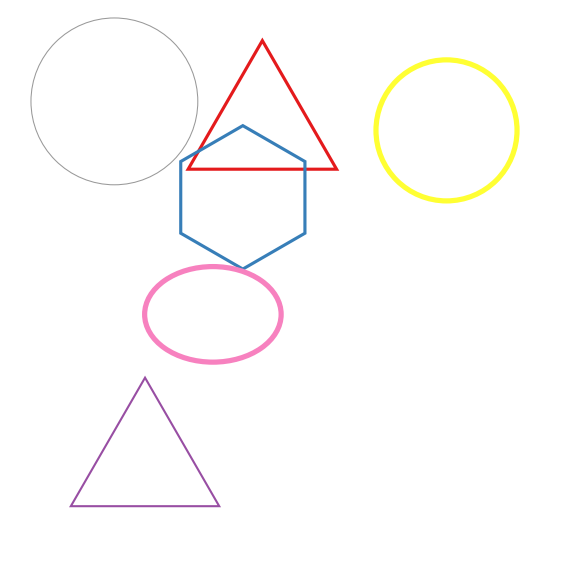[{"shape": "triangle", "thickness": 1.5, "radius": 0.74, "center": [0.454, 0.78]}, {"shape": "hexagon", "thickness": 1.5, "radius": 0.62, "center": [0.42, 0.657]}, {"shape": "triangle", "thickness": 1, "radius": 0.74, "center": [0.251, 0.197]}, {"shape": "circle", "thickness": 2.5, "radius": 0.61, "center": [0.773, 0.773]}, {"shape": "oval", "thickness": 2.5, "radius": 0.59, "center": [0.369, 0.455]}, {"shape": "circle", "thickness": 0.5, "radius": 0.72, "center": [0.198, 0.824]}]